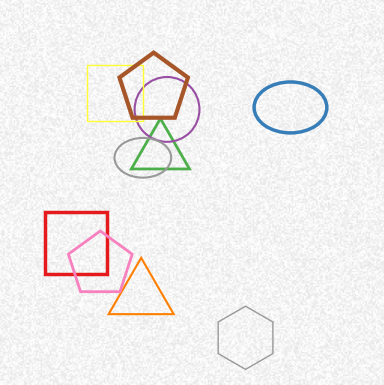[{"shape": "square", "thickness": 2.5, "radius": 0.4, "center": [0.198, 0.368]}, {"shape": "oval", "thickness": 2.5, "radius": 0.47, "center": [0.754, 0.721]}, {"shape": "triangle", "thickness": 2, "radius": 0.44, "center": [0.417, 0.605]}, {"shape": "circle", "thickness": 1.5, "radius": 0.42, "center": [0.434, 0.716]}, {"shape": "triangle", "thickness": 1.5, "radius": 0.49, "center": [0.367, 0.233]}, {"shape": "square", "thickness": 1, "radius": 0.36, "center": [0.298, 0.758]}, {"shape": "pentagon", "thickness": 3, "radius": 0.47, "center": [0.399, 0.77]}, {"shape": "pentagon", "thickness": 2, "radius": 0.44, "center": [0.26, 0.313]}, {"shape": "hexagon", "thickness": 1, "radius": 0.41, "center": [0.638, 0.123]}, {"shape": "oval", "thickness": 1.5, "radius": 0.37, "center": [0.371, 0.59]}]